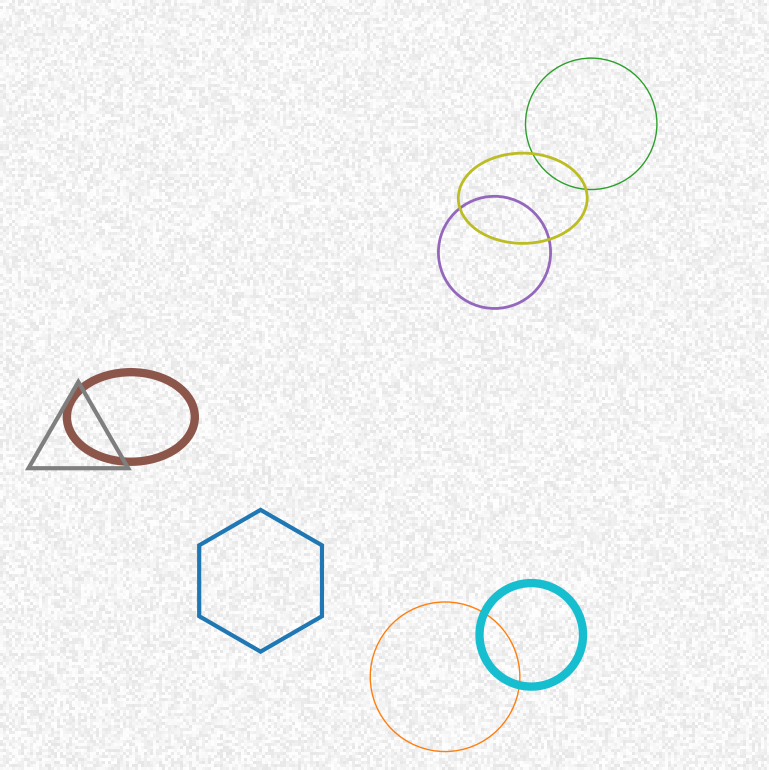[{"shape": "hexagon", "thickness": 1.5, "radius": 0.46, "center": [0.338, 0.246]}, {"shape": "circle", "thickness": 0.5, "radius": 0.49, "center": [0.578, 0.121]}, {"shape": "circle", "thickness": 0.5, "radius": 0.43, "center": [0.768, 0.839]}, {"shape": "circle", "thickness": 1, "radius": 0.36, "center": [0.642, 0.672]}, {"shape": "oval", "thickness": 3, "radius": 0.42, "center": [0.17, 0.458]}, {"shape": "triangle", "thickness": 1.5, "radius": 0.37, "center": [0.102, 0.429]}, {"shape": "oval", "thickness": 1, "radius": 0.42, "center": [0.679, 0.743]}, {"shape": "circle", "thickness": 3, "radius": 0.34, "center": [0.69, 0.176]}]